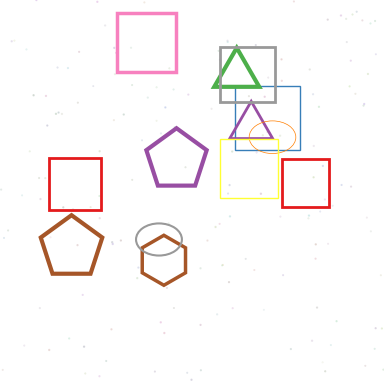[{"shape": "square", "thickness": 2, "radius": 0.31, "center": [0.794, 0.525]}, {"shape": "square", "thickness": 2, "radius": 0.34, "center": [0.194, 0.522]}, {"shape": "square", "thickness": 1, "radius": 0.42, "center": [0.695, 0.694]}, {"shape": "triangle", "thickness": 3, "radius": 0.34, "center": [0.615, 0.808]}, {"shape": "pentagon", "thickness": 3, "radius": 0.41, "center": [0.458, 0.585]}, {"shape": "triangle", "thickness": 2, "radius": 0.32, "center": [0.653, 0.672]}, {"shape": "oval", "thickness": 0.5, "radius": 0.3, "center": [0.708, 0.644]}, {"shape": "square", "thickness": 1, "radius": 0.38, "center": [0.647, 0.562]}, {"shape": "pentagon", "thickness": 3, "radius": 0.42, "center": [0.186, 0.357]}, {"shape": "hexagon", "thickness": 2.5, "radius": 0.32, "center": [0.426, 0.324]}, {"shape": "square", "thickness": 2.5, "radius": 0.38, "center": [0.38, 0.889]}, {"shape": "oval", "thickness": 1.5, "radius": 0.3, "center": [0.413, 0.378]}, {"shape": "square", "thickness": 2, "radius": 0.36, "center": [0.642, 0.806]}]